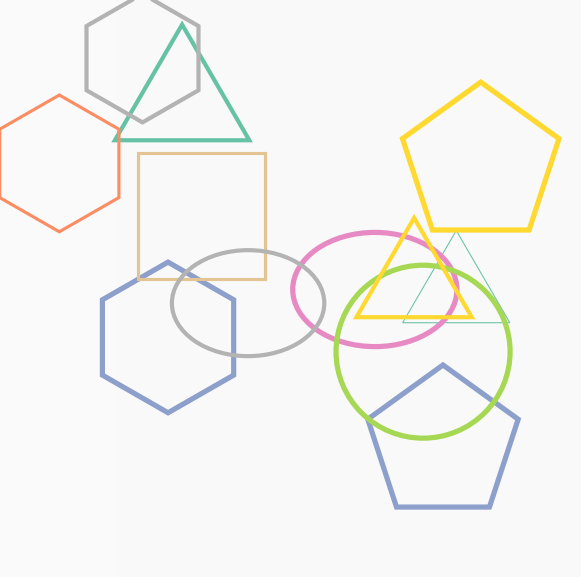[{"shape": "triangle", "thickness": 0.5, "radius": 0.53, "center": [0.785, 0.493]}, {"shape": "triangle", "thickness": 2, "radius": 0.67, "center": [0.313, 0.823]}, {"shape": "hexagon", "thickness": 1.5, "radius": 0.59, "center": [0.102, 0.716]}, {"shape": "hexagon", "thickness": 2.5, "radius": 0.65, "center": [0.289, 0.415]}, {"shape": "pentagon", "thickness": 2.5, "radius": 0.68, "center": [0.762, 0.231]}, {"shape": "oval", "thickness": 2.5, "radius": 0.71, "center": [0.645, 0.498]}, {"shape": "circle", "thickness": 2.5, "radius": 0.75, "center": [0.728, 0.39]}, {"shape": "triangle", "thickness": 2, "radius": 0.57, "center": [0.712, 0.507]}, {"shape": "pentagon", "thickness": 2.5, "radius": 0.71, "center": [0.827, 0.715]}, {"shape": "square", "thickness": 1.5, "radius": 0.55, "center": [0.346, 0.625]}, {"shape": "oval", "thickness": 2, "radius": 0.66, "center": [0.427, 0.474]}, {"shape": "hexagon", "thickness": 2, "radius": 0.56, "center": [0.245, 0.898]}]